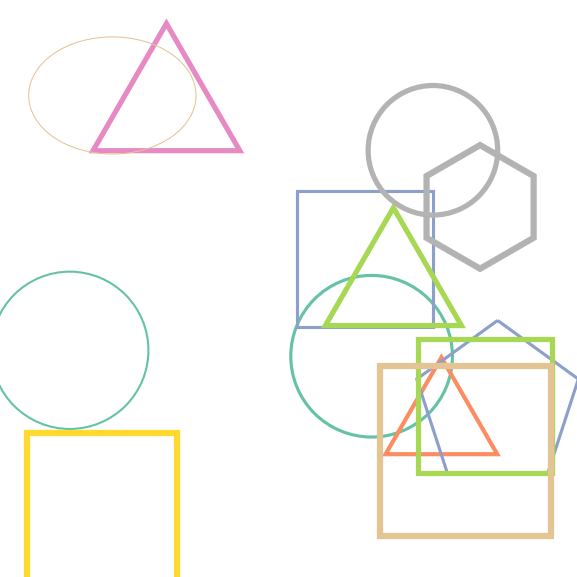[{"shape": "circle", "thickness": 1.5, "radius": 0.7, "center": [0.643, 0.382]}, {"shape": "circle", "thickness": 1, "radius": 0.68, "center": [0.121, 0.393]}, {"shape": "triangle", "thickness": 2, "radius": 0.56, "center": [0.764, 0.268]}, {"shape": "pentagon", "thickness": 1.5, "radius": 0.74, "center": [0.862, 0.297]}, {"shape": "square", "thickness": 1.5, "radius": 0.59, "center": [0.632, 0.551]}, {"shape": "triangle", "thickness": 2.5, "radius": 0.73, "center": [0.288, 0.812]}, {"shape": "square", "thickness": 2.5, "radius": 0.58, "center": [0.84, 0.296]}, {"shape": "triangle", "thickness": 2.5, "radius": 0.68, "center": [0.681, 0.503]}, {"shape": "square", "thickness": 3, "radius": 0.65, "center": [0.177, 0.12]}, {"shape": "square", "thickness": 3, "radius": 0.74, "center": [0.806, 0.218]}, {"shape": "oval", "thickness": 0.5, "radius": 0.72, "center": [0.195, 0.834]}, {"shape": "hexagon", "thickness": 3, "radius": 0.54, "center": [0.831, 0.641]}, {"shape": "circle", "thickness": 2.5, "radius": 0.56, "center": [0.75, 0.739]}]